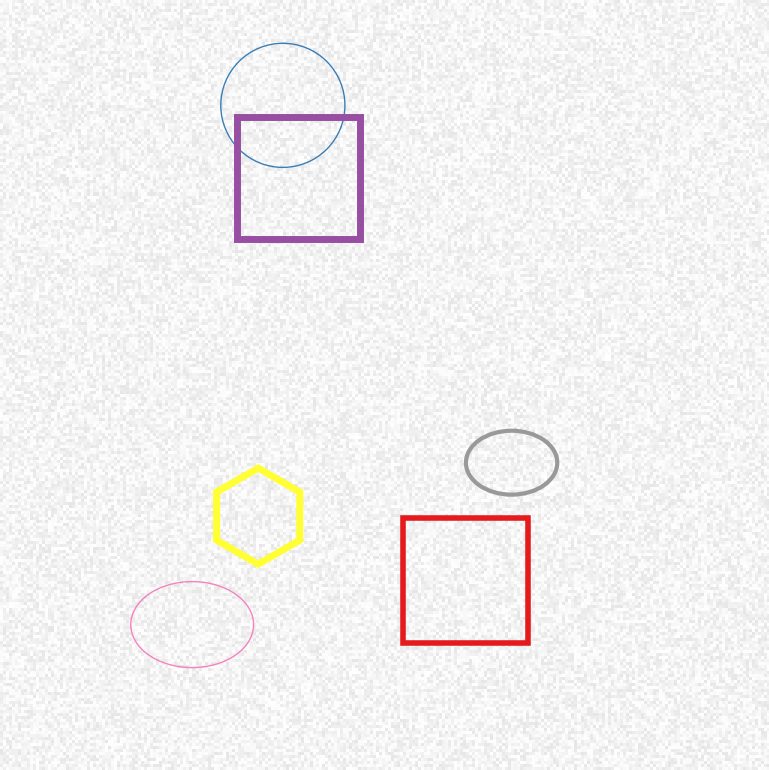[{"shape": "square", "thickness": 2, "radius": 0.41, "center": [0.605, 0.246]}, {"shape": "circle", "thickness": 0.5, "radius": 0.4, "center": [0.367, 0.863]}, {"shape": "square", "thickness": 2.5, "radius": 0.4, "center": [0.387, 0.769]}, {"shape": "hexagon", "thickness": 2.5, "radius": 0.31, "center": [0.335, 0.33]}, {"shape": "oval", "thickness": 0.5, "radius": 0.4, "center": [0.25, 0.189]}, {"shape": "oval", "thickness": 1.5, "radius": 0.3, "center": [0.664, 0.399]}]